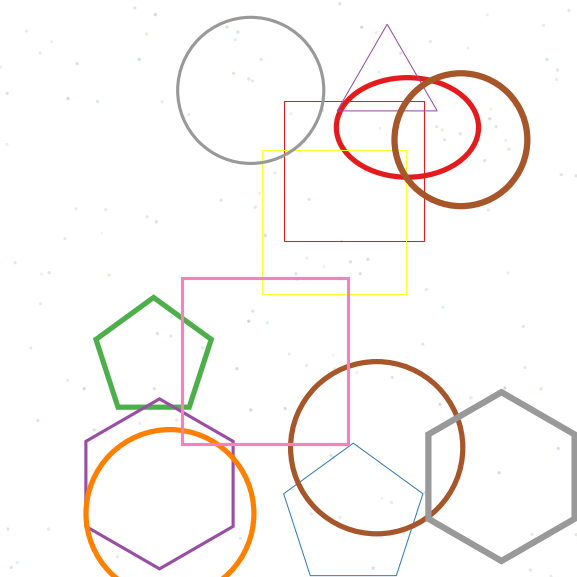[{"shape": "square", "thickness": 0.5, "radius": 0.6, "center": [0.613, 0.703]}, {"shape": "oval", "thickness": 2.5, "radius": 0.62, "center": [0.706, 0.778]}, {"shape": "pentagon", "thickness": 0.5, "radius": 0.63, "center": [0.612, 0.105]}, {"shape": "pentagon", "thickness": 2.5, "radius": 0.52, "center": [0.266, 0.379]}, {"shape": "triangle", "thickness": 0.5, "radius": 0.5, "center": [0.67, 0.857]}, {"shape": "hexagon", "thickness": 1.5, "radius": 0.74, "center": [0.276, 0.161]}, {"shape": "circle", "thickness": 2.5, "radius": 0.73, "center": [0.294, 0.11]}, {"shape": "square", "thickness": 0.5, "radius": 0.62, "center": [0.578, 0.615]}, {"shape": "circle", "thickness": 2.5, "radius": 0.75, "center": [0.652, 0.224]}, {"shape": "circle", "thickness": 3, "radius": 0.58, "center": [0.798, 0.757]}, {"shape": "square", "thickness": 1.5, "radius": 0.72, "center": [0.458, 0.374]}, {"shape": "hexagon", "thickness": 3, "radius": 0.73, "center": [0.868, 0.174]}, {"shape": "circle", "thickness": 1.5, "radius": 0.63, "center": [0.434, 0.843]}]